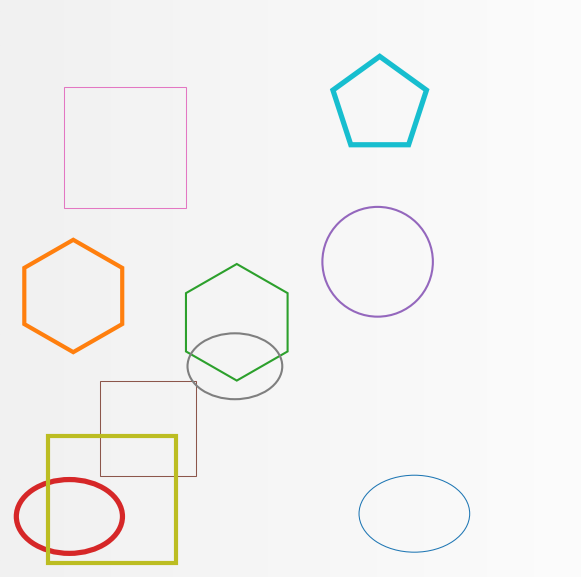[{"shape": "oval", "thickness": 0.5, "radius": 0.48, "center": [0.713, 0.11]}, {"shape": "hexagon", "thickness": 2, "radius": 0.49, "center": [0.126, 0.487]}, {"shape": "hexagon", "thickness": 1, "radius": 0.5, "center": [0.407, 0.441]}, {"shape": "oval", "thickness": 2.5, "radius": 0.46, "center": [0.119, 0.105]}, {"shape": "circle", "thickness": 1, "radius": 0.48, "center": [0.65, 0.546]}, {"shape": "square", "thickness": 0.5, "radius": 0.42, "center": [0.255, 0.257]}, {"shape": "square", "thickness": 0.5, "radius": 0.52, "center": [0.215, 0.744]}, {"shape": "oval", "thickness": 1, "radius": 0.41, "center": [0.404, 0.365]}, {"shape": "square", "thickness": 2, "radius": 0.55, "center": [0.192, 0.135]}, {"shape": "pentagon", "thickness": 2.5, "radius": 0.42, "center": [0.653, 0.817]}]